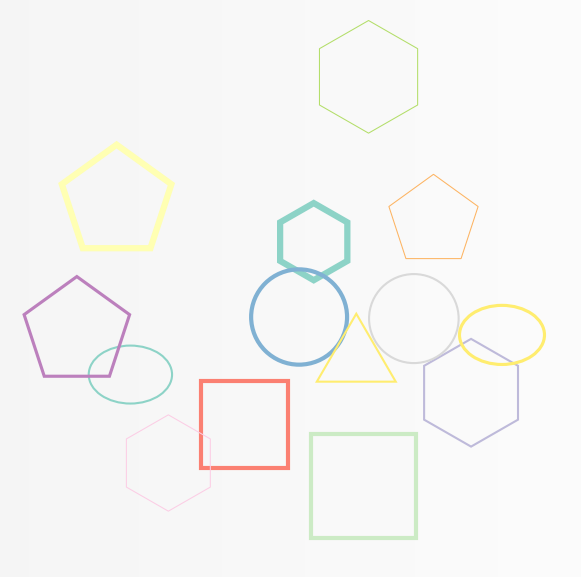[{"shape": "oval", "thickness": 1, "radius": 0.36, "center": [0.224, 0.351]}, {"shape": "hexagon", "thickness": 3, "radius": 0.33, "center": [0.54, 0.581]}, {"shape": "pentagon", "thickness": 3, "radius": 0.5, "center": [0.201, 0.65]}, {"shape": "hexagon", "thickness": 1, "radius": 0.47, "center": [0.81, 0.319]}, {"shape": "square", "thickness": 2, "radius": 0.37, "center": [0.42, 0.264]}, {"shape": "circle", "thickness": 2, "radius": 0.41, "center": [0.515, 0.45]}, {"shape": "pentagon", "thickness": 0.5, "radius": 0.4, "center": [0.746, 0.617]}, {"shape": "hexagon", "thickness": 0.5, "radius": 0.49, "center": [0.634, 0.866]}, {"shape": "hexagon", "thickness": 0.5, "radius": 0.42, "center": [0.29, 0.197]}, {"shape": "circle", "thickness": 1, "radius": 0.39, "center": [0.712, 0.447]}, {"shape": "pentagon", "thickness": 1.5, "radius": 0.48, "center": [0.132, 0.425]}, {"shape": "square", "thickness": 2, "radius": 0.45, "center": [0.626, 0.157]}, {"shape": "oval", "thickness": 1.5, "radius": 0.37, "center": [0.864, 0.419]}, {"shape": "triangle", "thickness": 1, "radius": 0.39, "center": [0.613, 0.377]}]